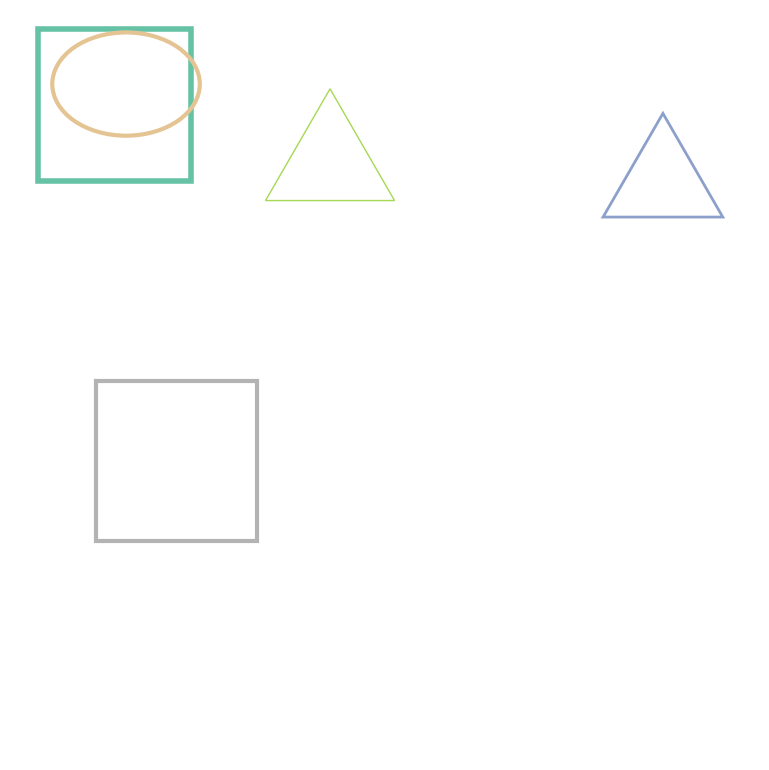[{"shape": "square", "thickness": 2, "radius": 0.49, "center": [0.149, 0.863]}, {"shape": "triangle", "thickness": 1, "radius": 0.45, "center": [0.861, 0.763]}, {"shape": "triangle", "thickness": 0.5, "radius": 0.48, "center": [0.429, 0.788]}, {"shape": "oval", "thickness": 1.5, "radius": 0.48, "center": [0.164, 0.891]}, {"shape": "square", "thickness": 1.5, "radius": 0.52, "center": [0.229, 0.401]}]